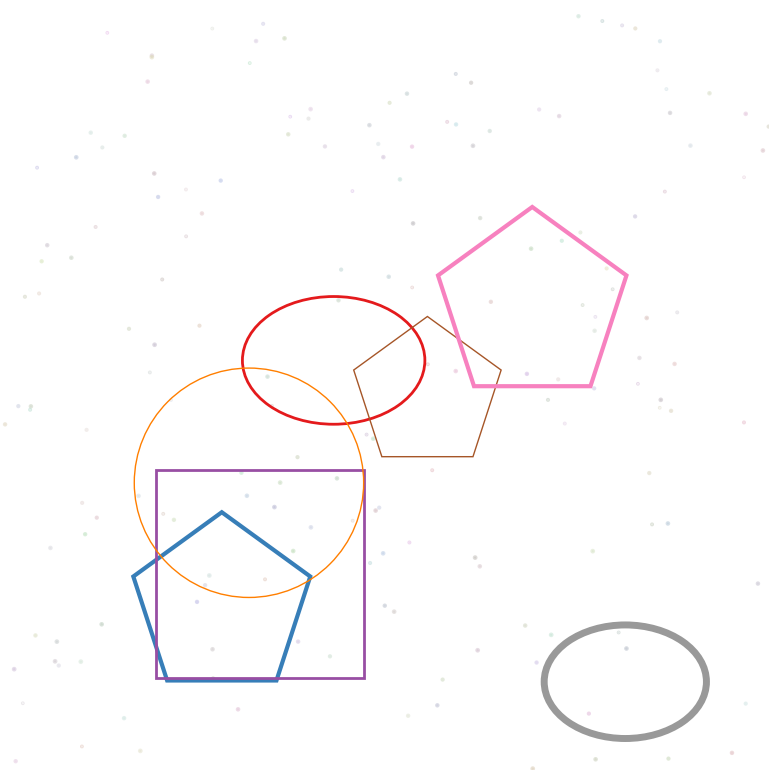[{"shape": "oval", "thickness": 1, "radius": 0.59, "center": [0.433, 0.532]}, {"shape": "pentagon", "thickness": 1.5, "radius": 0.6, "center": [0.288, 0.214]}, {"shape": "square", "thickness": 1, "radius": 0.68, "center": [0.337, 0.255]}, {"shape": "circle", "thickness": 0.5, "radius": 0.74, "center": [0.323, 0.373]}, {"shape": "pentagon", "thickness": 0.5, "radius": 0.5, "center": [0.555, 0.488]}, {"shape": "pentagon", "thickness": 1.5, "radius": 0.64, "center": [0.691, 0.603]}, {"shape": "oval", "thickness": 2.5, "radius": 0.53, "center": [0.812, 0.115]}]